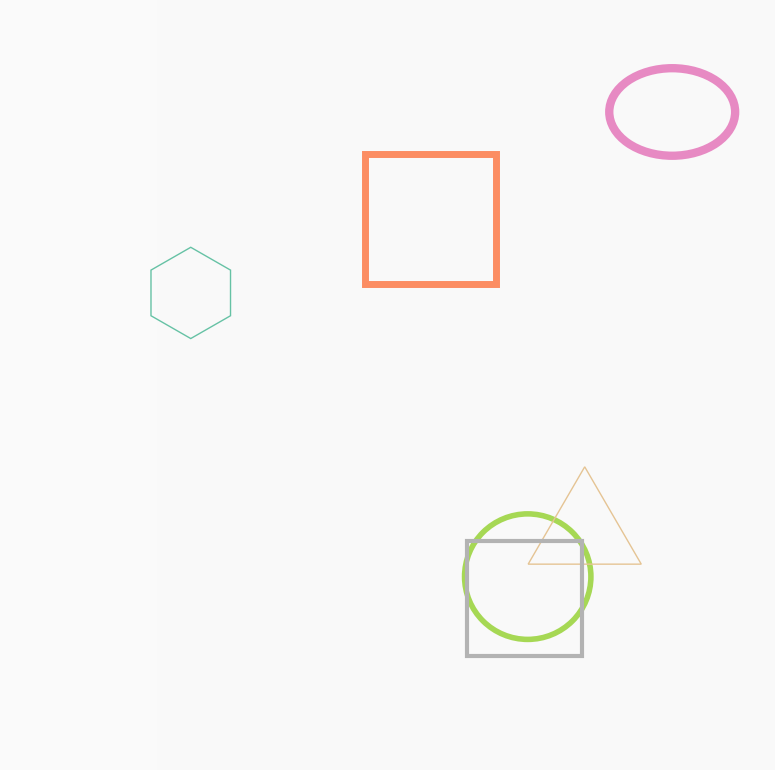[{"shape": "hexagon", "thickness": 0.5, "radius": 0.3, "center": [0.246, 0.62]}, {"shape": "square", "thickness": 2.5, "radius": 0.42, "center": [0.555, 0.716]}, {"shape": "oval", "thickness": 3, "radius": 0.41, "center": [0.867, 0.855]}, {"shape": "circle", "thickness": 2, "radius": 0.41, "center": [0.681, 0.251]}, {"shape": "triangle", "thickness": 0.5, "radius": 0.42, "center": [0.754, 0.309]}, {"shape": "square", "thickness": 1.5, "radius": 0.37, "center": [0.677, 0.223]}]